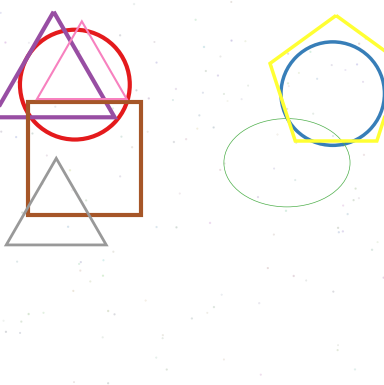[{"shape": "circle", "thickness": 3, "radius": 0.71, "center": [0.194, 0.78]}, {"shape": "circle", "thickness": 2.5, "radius": 0.67, "center": [0.864, 0.757]}, {"shape": "oval", "thickness": 0.5, "radius": 0.82, "center": [0.745, 0.577]}, {"shape": "triangle", "thickness": 3, "radius": 0.91, "center": [0.139, 0.787]}, {"shape": "pentagon", "thickness": 2.5, "radius": 0.9, "center": [0.873, 0.78]}, {"shape": "square", "thickness": 3, "radius": 0.73, "center": [0.22, 0.589]}, {"shape": "triangle", "thickness": 1.5, "radius": 0.67, "center": [0.213, 0.81]}, {"shape": "triangle", "thickness": 2, "radius": 0.75, "center": [0.146, 0.439]}]